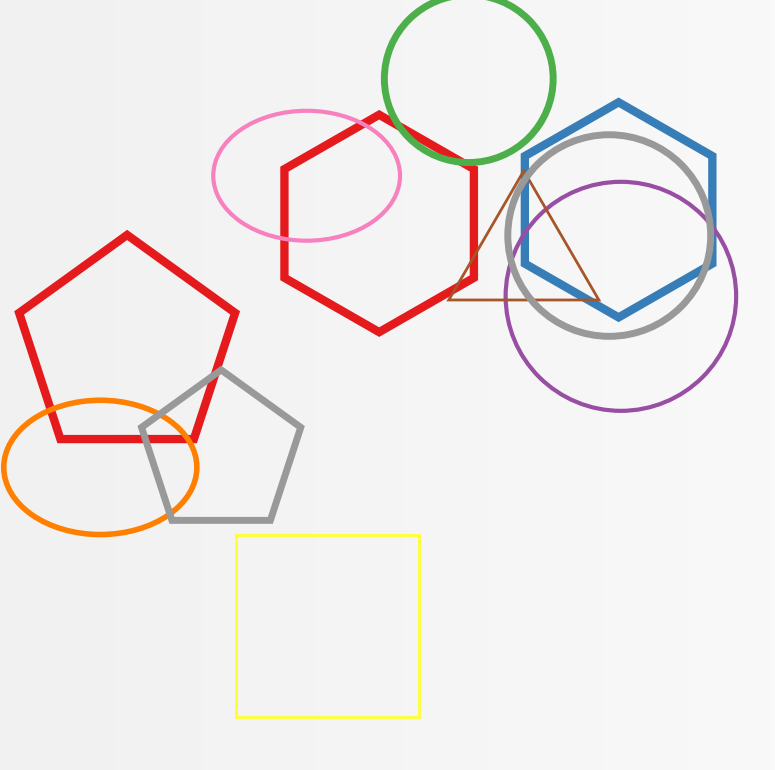[{"shape": "pentagon", "thickness": 3, "radius": 0.73, "center": [0.164, 0.548]}, {"shape": "hexagon", "thickness": 3, "radius": 0.71, "center": [0.489, 0.71]}, {"shape": "hexagon", "thickness": 3, "radius": 0.7, "center": [0.798, 0.727]}, {"shape": "circle", "thickness": 2.5, "radius": 0.54, "center": [0.605, 0.898]}, {"shape": "circle", "thickness": 1.5, "radius": 0.74, "center": [0.801, 0.615]}, {"shape": "oval", "thickness": 2, "radius": 0.62, "center": [0.129, 0.393]}, {"shape": "square", "thickness": 1, "radius": 0.59, "center": [0.423, 0.187]}, {"shape": "triangle", "thickness": 1, "radius": 0.56, "center": [0.676, 0.666]}, {"shape": "oval", "thickness": 1.5, "radius": 0.6, "center": [0.396, 0.772]}, {"shape": "pentagon", "thickness": 2.5, "radius": 0.54, "center": [0.285, 0.412]}, {"shape": "circle", "thickness": 2.5, "radius": 0.65, "center": [0.786, 0.694]}]